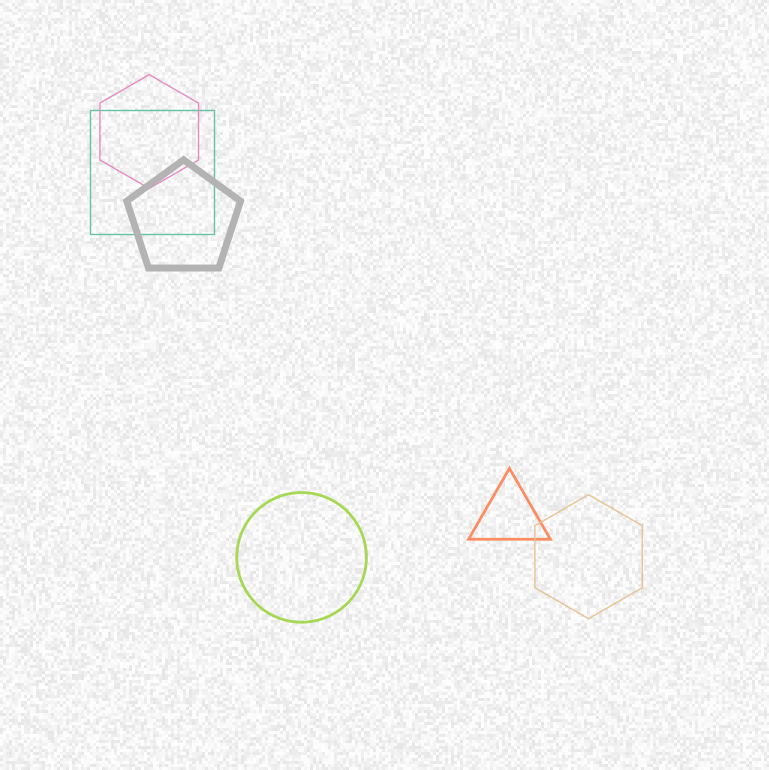[{"shape": "square", "thickness": 0.5, "radius": 0.4, "center": [0.198, 0.776]}, {"shape": "triangle", "thickness": 1, "radius": 0.31, "center": [0.662, 0.33]}, {"shape": "hexagon", "thickness": 0.5, "radius": 0.37, "center": [0.194, 0.829]}, {"shape": "circle", "thickness": 1, "radius": 0.42, "center": [0.392, 0.276]}, {"shape": "hexagon", "thickness": 0.5, "radius": 0.4, "center": [0.764, 0.277]}, {"shape": "pentagon", "thickness": 2.5, "radius": 0.39, "center": [0.238, 0.715]}]